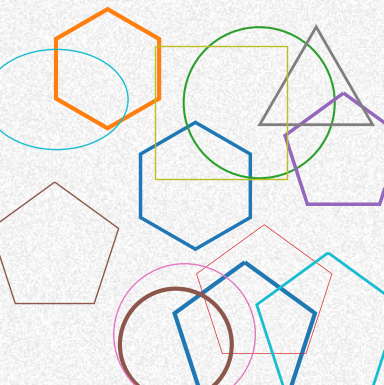[{"shape": "pentagon", "thickness": 3, "radius": 0.96, "center": [0.636, 0.127]}, {"shape": "hexagon", "thickness": 2.5, "radius": 0.82, "center": [0.508, 0.517]}, {"shape": "hexagon", "thickness": 3, "radius": 0.77, "center": [0.279, 0.822]}, {"shape": "circle", "thickness": 1.5, "radius": 0.98, "center": [0.673, 0.733]}, {"shape": "pentagon", "thickness": 0.5, "radius": 0.92, "center": [0.686, 0.231]}, {"shape": "pentagon", "thickness": 2.5, "radius": 0.8, "center": [0.892, 0.599]}, {"shape": "pentagon", "thickness": 1, "radius": 0.87, "center": [0.142, 0.353]}, {"shape": "circle", "thickness": 3, "radius": 0.73, "center": [0.457, 0.105]}, {"shape": "circle", "thickness": 1, "radius": 0.92, "center": [0.479, 0.131]}, {"shape": "triangle", "thickness": 2, "radius": 0.85, "center": [0.821, 0.761]}, {"shape": "square", "thickness": 1, "radius": 0.86, "center": [0.575, 0.708]}, {"shape": "oval", "thickness": 1, "radius": 0.93, "center": [0.147, 0.742]}, {"shape": "pentagon", "thickness": 2, "radius": 0.98, "center": [0.852, 0.148]}]